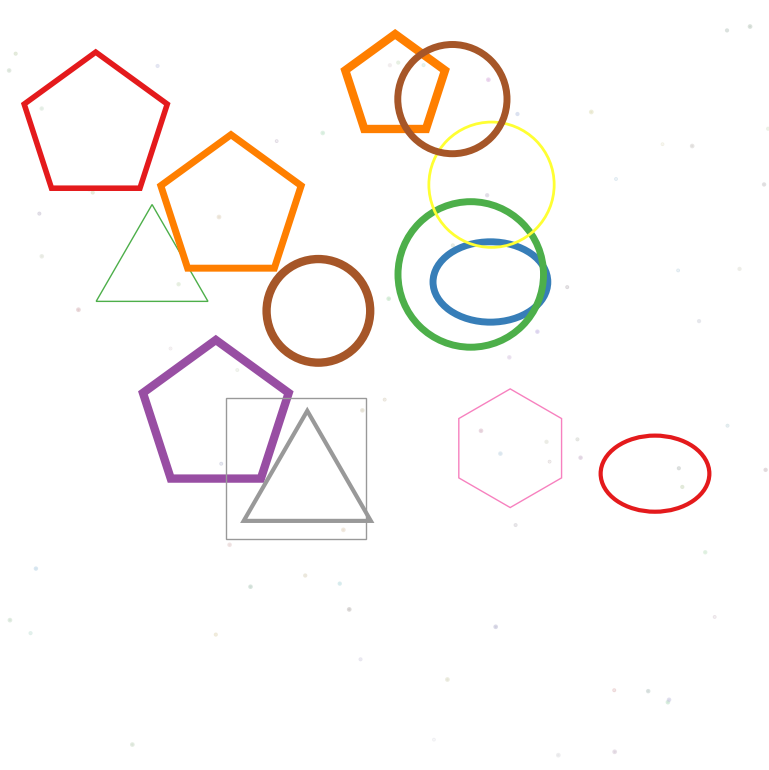[{"shape": "pentagon", "thickness": 2, "radius": 0.49, "center": [0.124, 0.835]}, {"shape": "oval", "thickness": 1.5, "radius": 0.35, "center": [0.851, 0.385]}, {"shape": "oval", "thickness": 2.5, "radius": 0.37, "center": [0.637, 0.634]}, {"shape": "triangle", "thickness": 0.5, "radius": 0.42, "center": [0.197, 0.651]}, {"shape": "circle", "thickness": 2.5, "radius": 0.47, "center": [0.611, 0.644]}, {"shape": "pentagon", "thickness": 3, "radius": 0.5, "center": [0.28, 0.459]}, {"shape": "pentagon", "thickness": 3, "radius": 0.34, "center": [0.513, 0.888]}, {"shape": "pentagon", "thickness": 2.5, "radius": 0.48, "center": [0.3, 0.729]}, {"shape": "circle", "thickness": 1, "radius": 0.41, "center": [0.638, 0.76]}, {"shape": "circle", "thickness": 2.5, "radius": 0.35, "center": [0.588, 0.871]}, {"shape": "circle", "thickness": 3, "radius": 0.34, "center": [0.413, 0.596]}, {"shape": "hexagon", "thickness": 0.5, "radius": 0.39, "center": [0.663, 0.418]}, {"shape": "triangle", "thickness": 1.5, "radius": 0.48, "center": [0.399, 0.371]}, {"shape": "square", "thickness": 0.5, "radius": 0.46, "center": [0.384, 0.392]}]